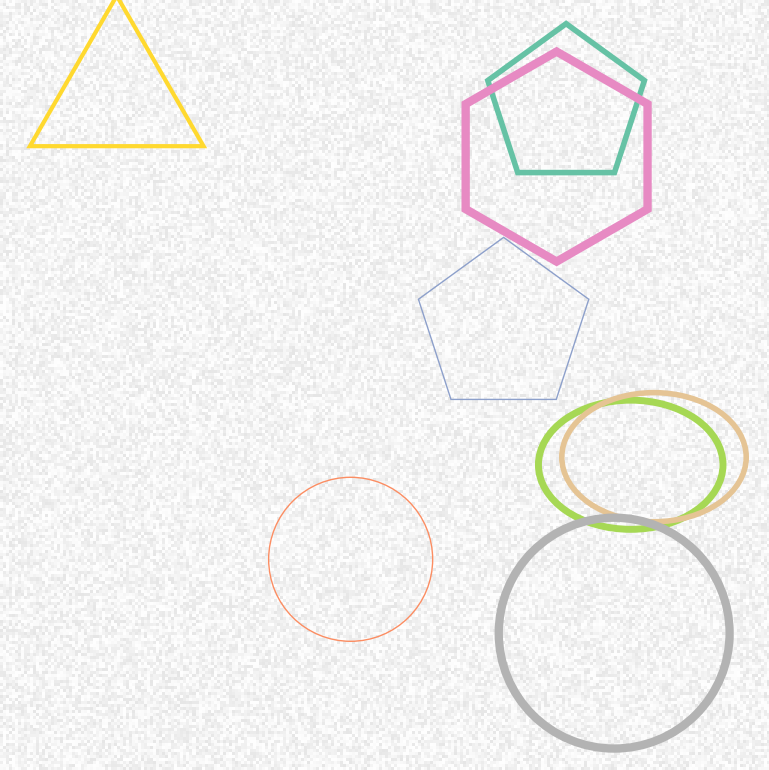[{"shape": "pentagon", "thickness": 2, "radius": 0.53, "center": [0.735, 0.862]}, {"shape": "circle", "thickness": 0.5, "radius": 0.53, "center": [0.455, 0.274]}, {"shape": "pentagon", "thickness": 0.5, "radius": 0.58, "center": [0.654, 0.575]}, {"shape": "hexagon", "thickness": 3, "radius": 0.68, "center": [0.723, 0.797]}, {"shape": "oval", "thickness": 2.5, "radius": 0.6, "center": [0.819, 0.396]}, {"shape": "triangle", "thickness": 1.5, "radius": 0.65, "center": [0.152, 0.875]}, {"shape": "oval", "thickness": 2, "radius": 0.6, "center": [0.849, 0.406]}, {"shape": "circle", "thickness": 3, "radius": 0.75, "center": [0.798, 0.178]}]